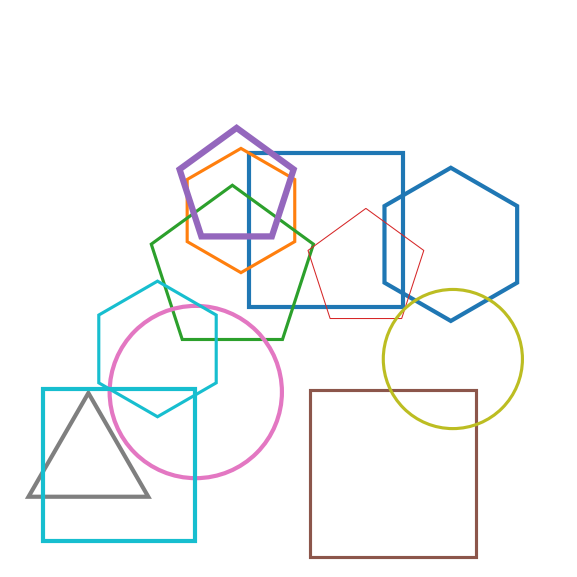[{"shape": "hexagon", "thickness": 2, "radius": 0.66, "center": [0.781, 0.576]}, {"shape": "square", "thickness": 2, "radius": 0.67, "center": [0.565, 0.601]}, {"shape": "hexagon", "thickness": 1.5, "radius": 0.54, "center": [0.417, 0.635]}, {"shape": "pentagon", "thickness": 1.5, "radius": 0.74, "center": [0.402, 0.531]}, {"shape": "pentagon", "thickness": 0.5, "radius": 0.53, "center": [0.634, 0.533]}, {"shape": "pentagon", "thickness": 3, "radius": 0.52, "center": [0.41, 0.674]}, {"shape": "square", "thickness": 1.5, "radius": 0.72, "center": [0.68, 0.179]}, {"shape": "circle", "thickness": 2, "radius": 0.75, "center": [0.339, 0.32]}, {"shape": "triangle", "thickness": 2, "radius": 0.6, "center": [0.153, 0.199]}, {"shape": "circle", "thickness": 1.5, "radius": 0.6, "center": [0.784, 0.377]}, {"shape": "hexagon", "thickness": 1.5, "radius": 0.59, "center": [0.273, 0.395]}, {"shape": "square", "thickness": 2, "radius": 0.66, "center": [0.206, 0.194]}]